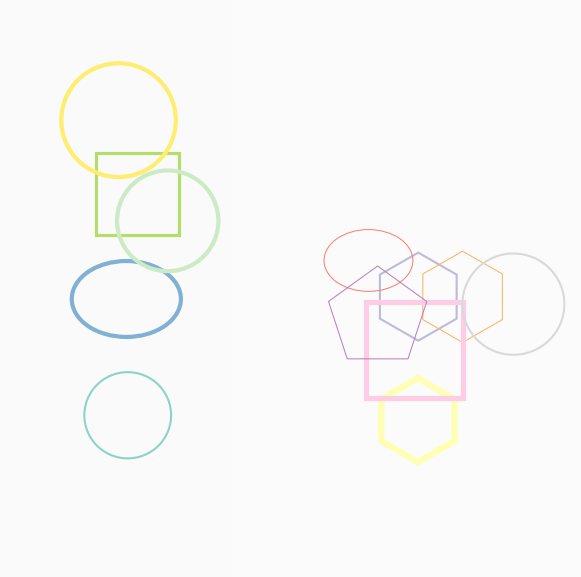[{"shape": "circle", "thickness": 1, "radius": 0.37, "center": [0.22, 0.28]}, {"shape": "hexagon", "thickness": 3, "radius": 0.36, "center": [0.719, 0.272]}, {"shape": "hexagon", "thickness": 1, "radius": 0.38, "center": [0.72, 0.485]}, {"shape": "oval", "thickness": 0.5, "radius": 0.38, "center": [0.634, 0.548]}, {"shape": "oval", "thickness": 2, "radius": 0.47, "center": [0.217, 0.481]}, {"shape": "hexagon", "thickness": 0.5, "radius": 0.39, "center": [0.796, 0.485]}, {"shape": "square", "thickness": 1.5, "radius": 0.36, "center": [0.237, 0.663]}, {"shape": "square", "thickness": 2.5, "radius": 0.42, "center": [0.713, 0.393]}, {"shape": "circle", "thickness": 1, "radius": 0.44, "center": [0.883, 0.472]}, {"shape": "pentagon", "thickness": 0.5, "radius": 0.44, "center": [0.65, 0.45]}, {"shape": "circle", "thickness": 2, "radius": 0.44, "center": [0.289, 0.617]}, {"shape": "circle", "thickness": 2, "radius": 0.49, "center": [0.204, 0.791]}]